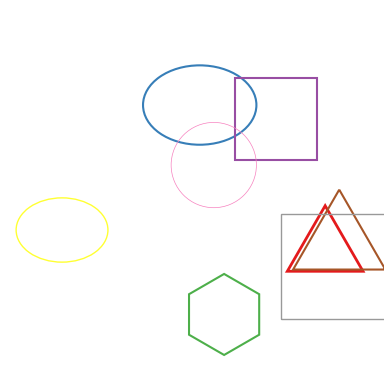[{"shape": "triangle", "thickness": 2, "radius": 0.57, "center": [0.845, 0.352]}, {"shape": "oval", "thickness": 1.5, "radius": 0.74, "center": [0.519, 0.727]}, {"shape": "hexagon", "thickness": 1.5, "radius": 0.53, "center": [0.582, 0.183]}, {"shape": "square", "thickness": 1.5, "radius": 0.53, "center": [0.717, 0.69]}, {"shape": "oval", "thickness": 1, "radius": 0.6, "center": [0.161, 0.403]}, {"shape": "triangle", "thickness": 1.5, "radius": 0.69, "center": [0.881, 0.369]}, {"shape": "circle", "thickness": 0.5, "radius": 0.55, "center": [0.555, 0.571]}, {"shape": "square", "thickness": 1, "radius": 0.68, "center": [0.866, 0.309]}]